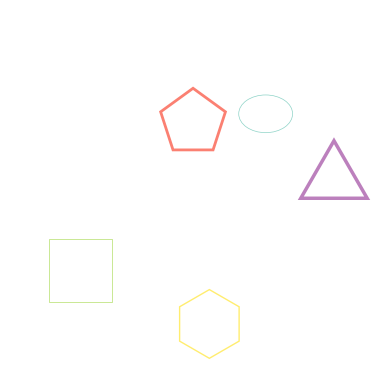[{"shape": "oval", "thickness": 0.5, "radius": 0.35, "center": [0.69, 0.704]}, {"shape": "pentagon", "thickness": 2, "radius": 0.44, "center": [0.501, 0.682]}, {"shape": "square", "thickness": 0.5, "radius": 0.41, "center": [0.209, 0.298]}, {"shape": "triangle", "thickness": 2.5, "radius": 0.5, "center": [0.867, 0.535]}, {"shape": "hexagon", "thickness": 1, "radius": 0.45, "center": [0.544, 0.159]}]